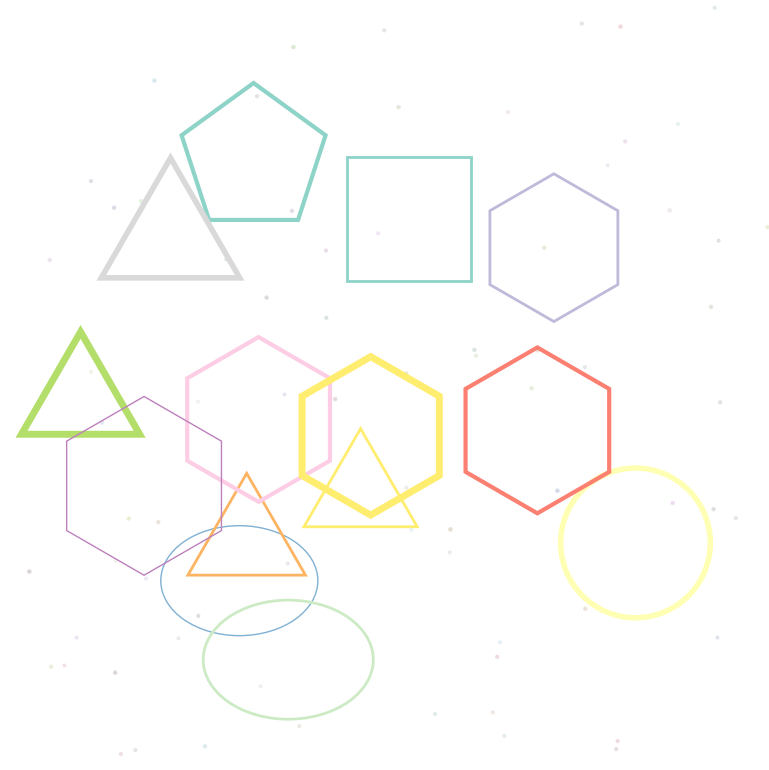[{"shape": "pentagon", "thickness": 1.5, "radius": 0.49, "center": [0.329, 0.794]}, {"shape": "square", "thickness": 1, "radius": 0.4, "center": [0.531, 0.716]}, {"shape": "circle", "thickness": 2, "radius": 0.49, "center": [0.825, 0.295]}, {"shape": "hexagon", "thickness": 1, "radius": 0.48, "center": [0.719, 0.678]}, {"shape": "hexagon", "thickness": 1.5, "radius": 0.54, "center": [0.698, 0.441]}, {"shape": "oval", "thickness": 0.5, "radius": 0.51, "center": [0.311, 0.246]}, {"shape": "triangle", "thickness": 1, "radius": 0.44, "center": [0.32, 0.297]}, {"shape": "triangle", "thickness": 2.5, "radius": 0.44, "center": [0.105, 0.48]}, {"shape": "hexagon", "thickness": 1.5, "radius": 0.54, "center": [0.336, 0.455]}, {"shape": "triangle", "thickness": 2, "radius": 0.52, "center": [0.221, 0.691]}, {"shape": "hexagon", "thickness": 0.5, "radius": 0.58, "center": [0.187, 0.369]}, {"shape": "oval", "thickness": 1, "radius": 0.55, "center": [0.374, 0.143]}, {"shape": "triangle", "thickness": 1, "radius": 0.42, "center": [0.468, 0.358]}, {"shape": "hexagon", "thickness": 2.5, "radius": 0.51, "center": [0.481, 0.434]}]